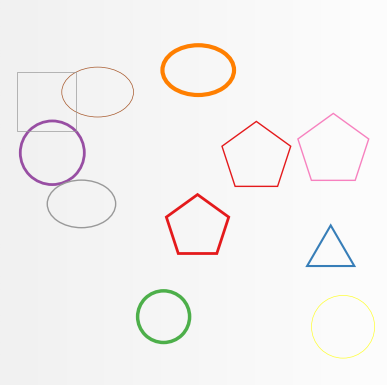[{"shape": "pentagon", "thickness": 1, "radius": 0.47, "center": [0.662, 0.591]}, {"shape": "pentagon", "thickness": 2, "radius": 0.42, "center": [0.51, 0.41]}, {"shape": "triangle", "thickness": 1.5, "radius": 0.35, "center": [0.853, 0.344]}, {"shape": "circle", "thickness": 2.5, "radius": 0.34, "center": [0.422, 0.177]}, {"shape": "circle", "thickness": 2, "radius": 0.41, "center": [0.135, 0.603]}, {"shape": "oval", "thickness": 3, "radius": 0.46, "center": [0.512, 0.818]}, {"shape": "circle", "thickness": 0.5, "radius": 0.41, "center": [0.885, 0.151]}, {"shape": "oval", "thickness": 0.5, "radius": 0.46, "center": [0.252, 0.761]}, {"shape": "pentagon", "thickness": 1, "radius": 0.48, "center": [0.86, 0.609]}, {"shape": "oval", "thickness": 1, "radius": 0.44, "center": [0.21, 0.47]}, {"shape": "square", "thickness": 0.5, "radius": 0.38, "center": [0.119, 0.737]}]